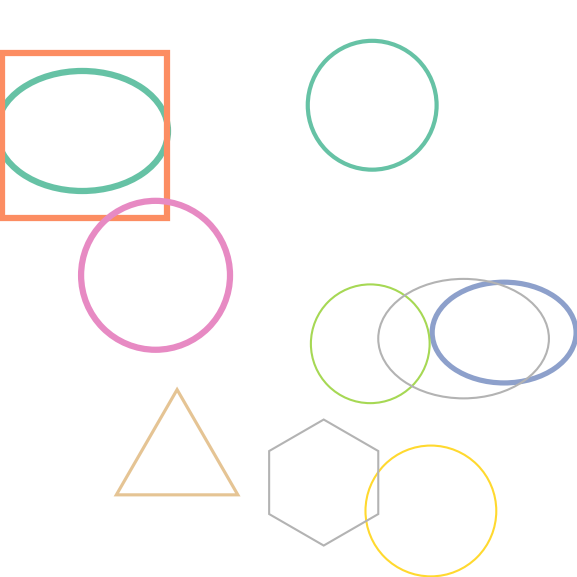[{"shape": "oval", "thickness": 3, "radius": 0.74, "center": [0.142, 0.772]}, {"shape": "circle", "thickness": 2, "radius": 0.56, "center": [0.644, 0.817]}, {"shape": "square", "thickness": 3, "radius": 0.71, "center": [0.146, 0.764]}, {"shape": "oval", "thickness": 2.5, "radius": 0.62, "center": [0.873, 0.423]}, {"shape": "circle", "thickness": 3, "radius": 0.64, "center": [0.269, 0.522]}, {"shape": "circle", "thickness": 1, "radius": 0.51, "center": [0.641, 0.404]}, {"shape": "circle", "thickness": 1, "radius": 0.57, "center": [0.746, 0.114]}, {"shape": "triangle", "thickness": 1.5, "radius": 0.61, "center": [0.307, 0.203]}, {"shape": "hexagon", "thickness": 1, "radius": 0.55, "center": [0.561, 0.164]}, {"shape": "oval", "thickness": 1, "radius": 0.74, "center": [0.803, 0.413]}]